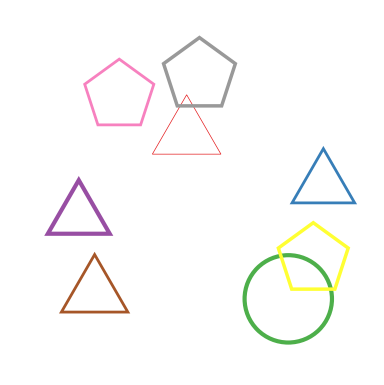[{"shape": "triangle", "thickness": 0.5, "radius": 0.51, "center": [0.485, 0.651]}, {"shape": "triangle", "thickness": 2, "radius": 0.47, "center": [0.84, 0.52]}, {"shape": "circle", "thickness": 3, "radius": 0.57, "center": [0.749, 0.224]}, {"shape": "triangle", "thickness": 3, "radius": 0.46, "center": [0.205, 0.439]}, {"shape": "pentagon", "thickness": 2.5, "radius": 0.48, "center": [0.814, 0.326]}, {"shape": "triangle", "thickness": 2, "radius": 0.5, "center": [0.246, 0.239]}, {"shape": "pentagon", "thickness": 2, "radius": 0.47, "center": [0.31, 0.752]}, {"shape": "pentagon", "thickness": 2.5, "radius": 0.49, "center": [0.518, 0.804]}]